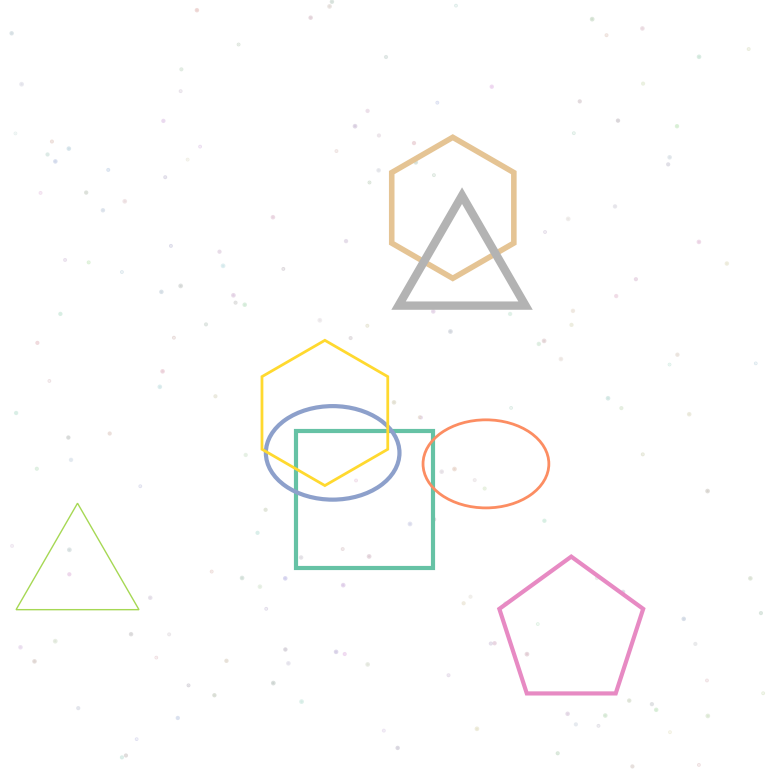[{"shape": "square", "thickness": 1.5, "radius": 0.44, "center": [0.474, 0.351]}, {"shape": "oval", "thickness": 1, "radius": 0.41, "center": [0.631, 0.398]}, {"shape": "oval", "thickness": 1.5, "radius": 0.43, "center": [0.432, 0.412]}, {"shape": "pentagon", "thickness": 1.5, "radius": 0.49, "center": [0.742, 0.179]}, {"shape": "triangle", "thickness": 0.5, "radius": 0.46, "center": [0.101, 0.254]}, {"shape": "hexagon", "thickness": 1, "radius": 0.47, "center": [0.422, 0.464]}, {"shape": "hexagon", "thickness": 2, "radius": 0.46, "center": [0.588, 0.73]}, {"shape": "triangle", "thickness": 3, "radius": 0.48, "center": [0.6, 0.651]}]